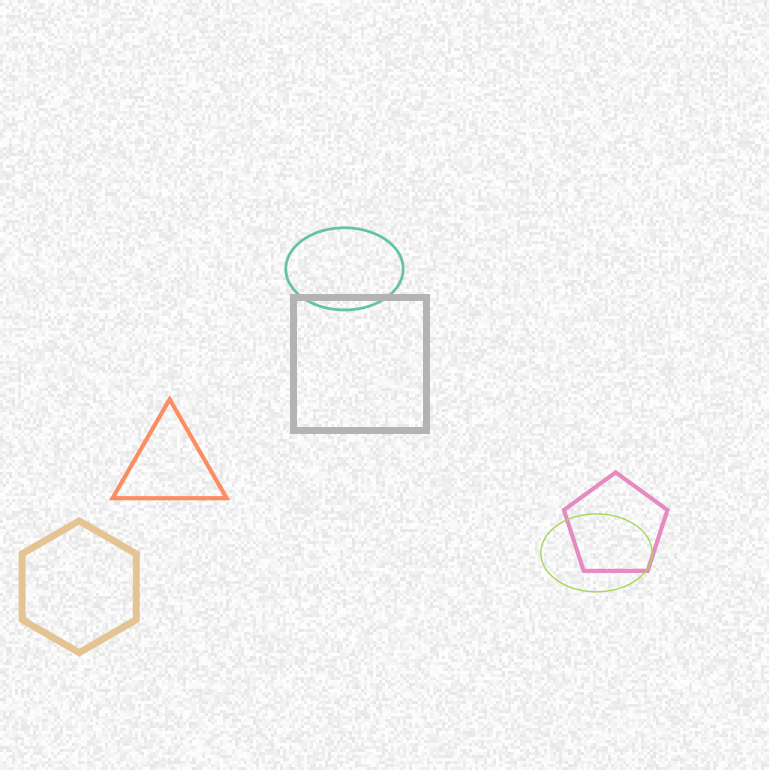[{"shape": "oval", "thickness": 1, "radius": 0.38, "center": [0.447, 0.651]}, {"shape": "triangle", "thickness": 1.5, "radius": 0.43, "center": [0.22, 0.396]}, {"shape": "pentagon", "thickness": 1.5, "radius": 0.35, "center": [0.8, 0.316]}, {"shape": "oval", "thickness": 0.5, "radius": 0.36, "center": [0.775, 0.282]}, {"shape": "hexagon", "thickness": 2.5, "radius": 0.43, "center": [0.103, 0.238]}, {"shape": "square", "thickness": 2.5, "radius": 0.43, "center": [0.466, 0.527]}]